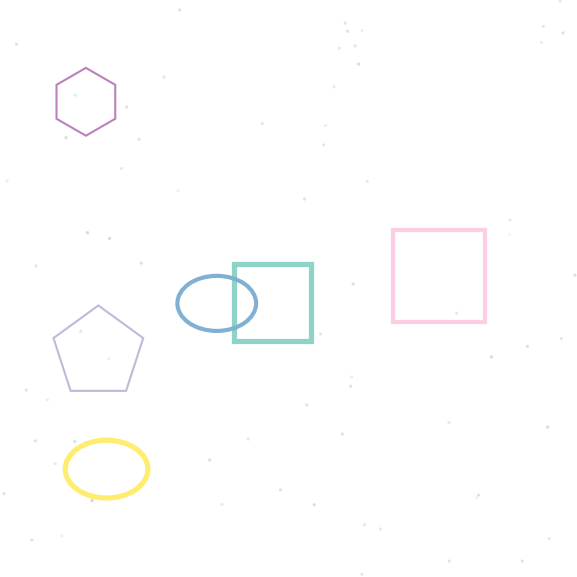[{"shape": "square", "thickness": 2.5, "radius": 0.33, "center": [0.472, 0.475]}, {"shape": "pentagon", "thickness": 1, "radius": 0.41, "center": [0.17, 0.388]}, {"shape": "oval", "thickness": 2, "radius": 0.34, "center": [0.375, 0.474]}, {"shape": "square", "thickness": 2, "radius": 0.4, "center": [0.76, 0.521]}, {"shape": "hexagon", "thickness": 1, "radius": 0.29, "center": [0.149, 0.823]}, {"shape": "oval", "thickness": 2.5, "radius": 0.36, "center": [0.185, 0.187]}]